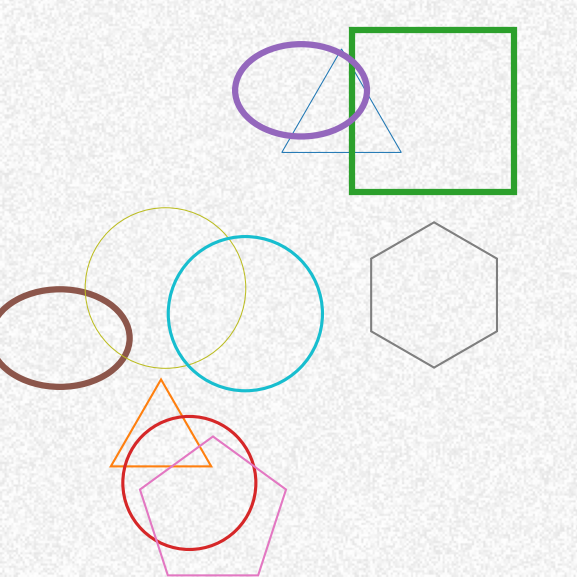[{"shape": "triangle", "thickness": 0.5, "radius": 0.6, "center": [0.591, 0.795]}, {"shape": "triangle", "thickness": 1, "radius": 0.5, "center": [0.279, 0.242]}, {"shape": "square", "thickness": 3, "radius": 0.7, "center": [0.75, 0.806]}, {"shape": "circle", "thickness": 1.5, "radius": 0.58, "center": [0.328, 0.163]}, {"shape": "oval", "thickness": 3, "radius": 0.57, "center": [0.521, 0.843]}, {"shape": "oval", "thickness": 3, "radius": 0.6, "center": [0.104, 0.414]}, {"shape": "pentagon", "thickness": 1, "radius": 0.66, "center": [0.369, 0.11]}, {"shape": "hexagon", "thickness": 1, "radius": 0.63, "center": [0.752, 0.488]}, {"shape": "circle", "thickness": 0.5, "radius": 0.7, "center": [0.287, 0.5]}, {"shape": "circle", "thickness": 1.5, "radius": 0.67, "center": [0.425, 0.456]}]